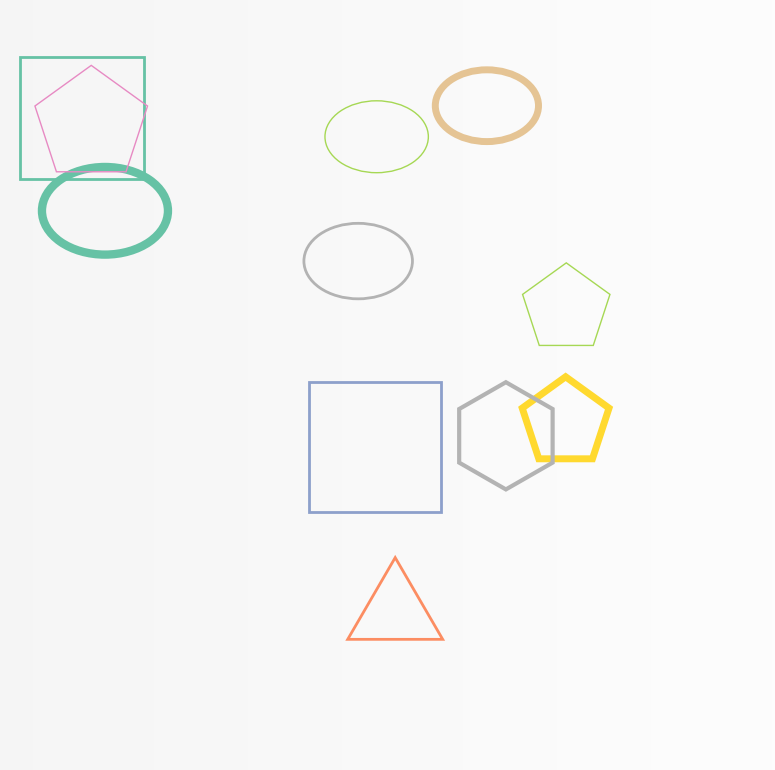[{"shape": "oval", "thickness": 3, "radius": 0.41, "center": [0.135, 0.726]}, {"shape": "square", "thickness": 1, "radius": 0.4, "center": [0.106, 0.847]}, {"shape": "triangle", "thickness": 1, "radius": 0.35, "center": [0.51, 0.205]}, {"shape": "square", "thickness": 1, "radius": 0.42, "center": [0.484, 0.419]}, {"shape": "pentagon", "thickness": 0.5, "radius": 0.38, "center": [0.118, 0.839]}, {"shape": "pentagon", "thickness": 0.5, "radius": 0.3, "center": [0.731, 0.599]}, {"shape": "oval", "thickness": 0.5, "radius": 0.33, "center": [0.486, 0.822]}, {"shape": "pentagon", "thickness": 2.5, "radius": 0.29, "center": [0.73, 0.452]}, {"shape": "oval", "thickness": 2.5, "radius": 0.33, "center": [0.628, 0.863]}, {"shape": "hexagon", "thickness": 1.5, "radius": 0.35, "center": [0.653, 0.434]}, {"shape": "oval", "thickness": 1, "radius": 0.35, "center": [0.462, 0.661]}]